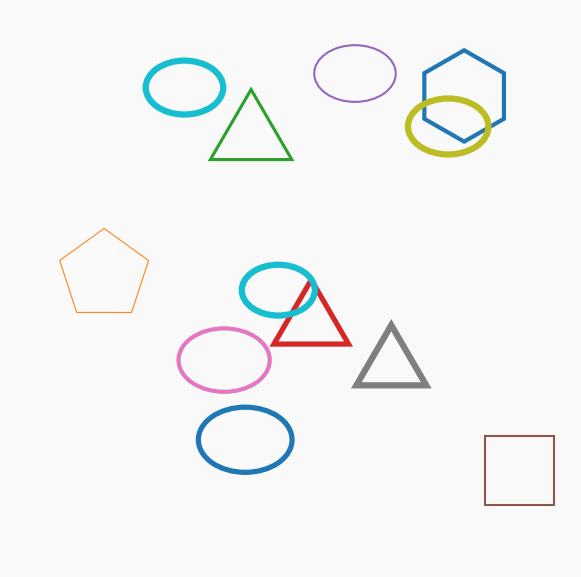[{"shape": "hexagon", "thickness": 2, "radius": 0.4, "center": [0.799, 0.833]}, {"shape": "oval", "thickness": 2.5, "radius": 0.4, "center": [0.422, 0.238]}, {"shape": "pentagon", "thickness": 0.5, "radius": 0.4, "center": [0.179, 0.523]}, {"shape": "triangle", "thickness": 1.5, "radius": 0.4, "center": [0.432, 0.763]}, {"shape": "triangle", "thickness": 2.5, "radius": 0.37, "center": [0.535, 0.44]}, {"shape": "oval", "thickness": 1, "radius": 0.35, "center": [0.611, 0.872]}, {"shape": "square", "thickness": 1, "radius": 0.3, "center": [0.894, 0.185]}, {"shape": "oval", "thickness": 2, "radius": 0.39, "center": [0.386, 0.376]}, {"shape": "triangle", "thickness": 3, "radius": 0.35, "center": [0.673, 0.367]}, {"shape": "oval", "thickness": 3, "radius": 0.35, "center": [0.771, 0.78]}, {"shape": "oval", "thickness": 3, "radius": 0.31, "center": [0.479, 0.497]}, {"shape": "oval", "thickness": 3, "radius": 0.33, "center": [0.317, 0.848]}]